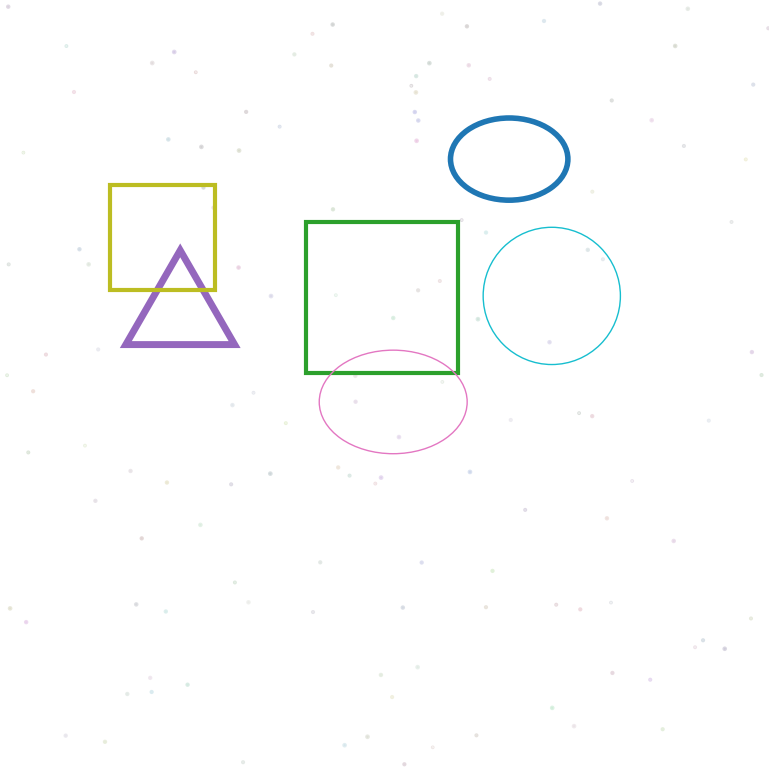[{"shape": "oval", "thickness": 2, "radius": 0.38, "center": [0.661, 0.793]}, {"shape": "square", "thickness": 1.5, "radius": 0.49, "center": [0.496, 0.614]}, {"shape": "triangle", "thickness": 2.5, "radius": 0.41, "center": [0.234, 0.593]}, {"shape": "oval", "thickness": 0.5, "radius": 0.48, "center": [0.511, 0.478]}, {"shape": "square", "thickness": 1.5, "radius": 0.34, "center": [0.211, 0.691]}, {"shape": "circle", "thickness": 0.5, "radius": 0.45, "center": [0.717, 0.616]}]